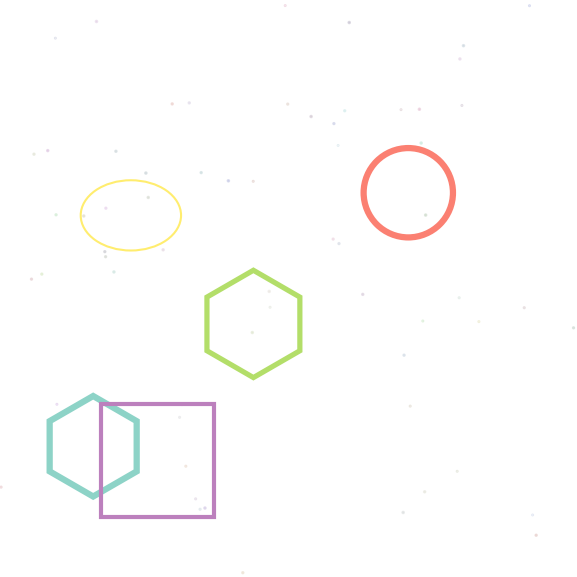[{"shape": "hexagon", "thickness": 3, "radius": 0.43, "center": [0.161, 0.226]}, {"shape": "circle", "thickness": 3, "radius": 0.39, "center": [0.707, 0.665]}, {"shape": "hexagon", "thickness": 2.5, "radius": 0.46, "center": [0.439, 0.438]}, {"shape": "square", "thickness": 2, "radius": 0.49, "center": [0.273, 0.202]}, {"shape": "oval", "thickness": 1, "radius": 0.43, "center": [0.227, 0.626]}]